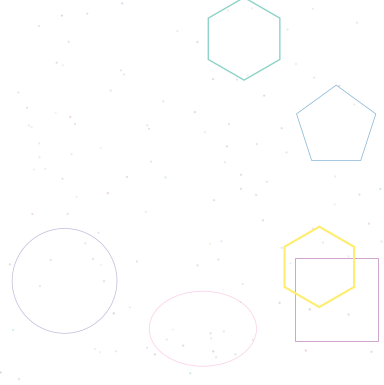[{"shape": "hexagon", "thickness": 1, "radius": 0.54, "center": [0.634, 0.899]}, {"shape": "circle", "thickness": 0.5, "radius": 0.68, "center": [0.168, 0.27]}, {"shape": "pentagon", "thickness": 0.5, "radius": 0.54, "center": [0.873, 0.671]}, {"shape": "oval", "thickness": 0.5, "radius": 0.7, "center": [0.527, 0.146]}, {"shape": "square", "thickness": 0.5, "radius": 0.54, "center": [0.873, 0.222]}, {"shape": "hexagon", "thickness": 1.5, "radius": 0.52, "center": [0.829, 0.307]}]